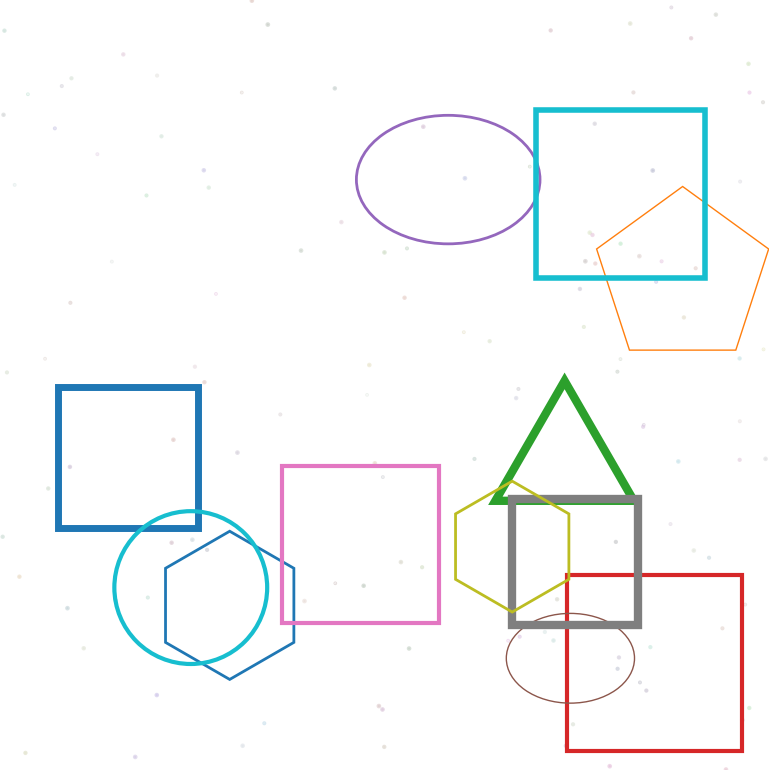[{"shape": "square", "thickness": 2.5, "radius": 0.46, "center": [0.167, 0.406]}, {"shape": "hexagon", "thickness": 1, "radius": 0.48, "center": [0.298, 0.214]}, {"shape": "pentagon", "thickness": 0.5, "radius": 0.59, "center": [0.887, 0.64]}, {"shape": "triangle", "thickness": 3, "radius": 0.52, "center": [0.733, 0.402]}, {"shape": "square", "thickness": 1.5, "radius": 0.57, "center": [0.85, 0.139]}, {"shape": "oval", "thickness": 1, "radius": 0.6, "center": [0.582, 0.767]}, {"shape": "oval", "thickness": 0.5, "radius": 0.42, "center": [0.741, 0.145]}, {"shape": "square", "thickness": 1.5, "radius": 0.51, "center": [0.469, 0.293]}, {"shape": "square", "thickness": 3, "radius": 0.41, "center": [0.747, 0.271]}, {"shape": "hexagon", "thickness": 1, "radius": 0.42, "center": [0.665, 0.29]}, {"shape": "square", "thickness": 2, "radius": 0.55, "center": [0.806, 0.748]}, {"shape": "circle", "thickness": 1.5, "radius": 0.5, "center": [0.248, 0.237]}]